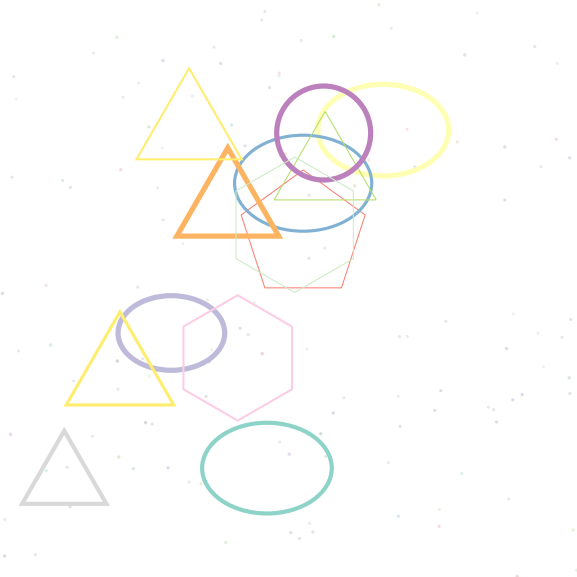[{"shape": "oval", "thickness": 2, "radius": 0.56, "center": [0.462, 0.189]}, {"shape": "oval", "thickness": 2.5, "radius": 0.57, "center": [0.664, 0.774]}, {"shape": "oval", "thickness": 2.5, "radius": 0.46, "center": [0.297, 0.423]}, {"shape": "pentagon", "thickness": 0.5, "radius": 0.56, "center": [0.525, 0.592]}, {"shape": "oval", "thickness": 1.5, "radius": 0.59, "center": [0.525, 0.682]}, {"shape": "triangle", "thickness": 2.5, "radius": 0.51, "center": [0.394, 0.641]}, {"shape": "triangle", "thickness": 0.5, "radius": 0.51, "center": [0.563, 0.704]}, {"shape": "hexagon", "thickness": 1, "radius": 0.54, "center": [0.412, 0.379]}, {"shape": "triangle", "thickness": 2, "radius": 0.42, "center": [0.111, 0.169]}, {"shape": "circle", "thickness": 2.5, "radius": 0.41, "center": [0.56, 0.769]}, {"shape": "hexagon", "thickness": 0.5, "radius": 0.59, "center": [0.51, 0.61]}, {"shape": "triangle", "thickness": 1.5, "radius": 0.54, "center": [0.208, 0.352]}, {"shape": "triangle", "thickness": 1, "radius": 0.53, "center": [0.327, 0.776]}]